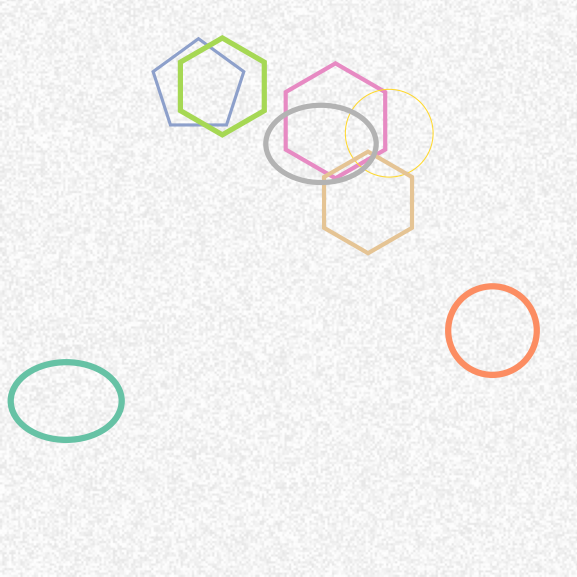[{"shape": "oval", "thickness": 3, "radius": 0.48, "center": [0.115, 0.305]}, {"shape": "circle", "thickness": 3, "radius": 0.38, "center": [0.853, 0.427]}, {"shape": "pentagon", "thickness": 1.5, "radius": 0.41, "center": [0.344, 0.85]}, {"shape": "hexagon", "thickness": 2, "radius": 0.5, "center": [0.581, 0.79]}, {"shape": "hexagon", "thickness": 2.5, "radius": 0.42, "center": [0.385, 0.849]}, {"shape": "circle", "thickness": 0.5, "radius": 0.38, "center": [0.674, 0.768]}, {"shape": "hexagon", "thickness": 2, "radius": 0.44, "center": [0.637, 0.649]}, {"shape": "oval", "thickness": 2.5, "radius": 0.48, "center": [0.556, 0.75]}]